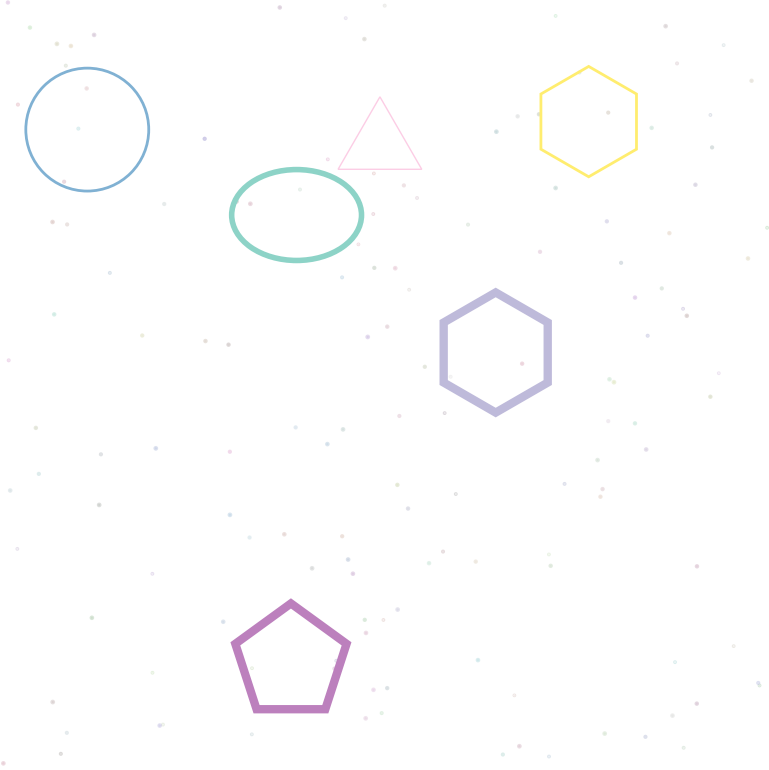[{"shape": "oval", "thickness": 2, "radius": 0.42, "center": [0.385, 0.721]}, {"shape": "hexagon", "thickness": 3, "radius": 0.39, "center": [0.644, 0.542]}, {"shape": "circle", "thickness": 1, "radius": 0.4, "center": [0.113, 0.832]}, {"shape": "triangle", "thickness": 0.5, "radius": 0.31, "center": [0.493, 0.811]}, {"shape": "pentagon", "thickness": 3, "radius": 0.38, "center": [0.378, 0.14]}, {"shape": "hexagon", "thickness": 1, "radius": 0.36, "center": [0.765, 0.842]}]